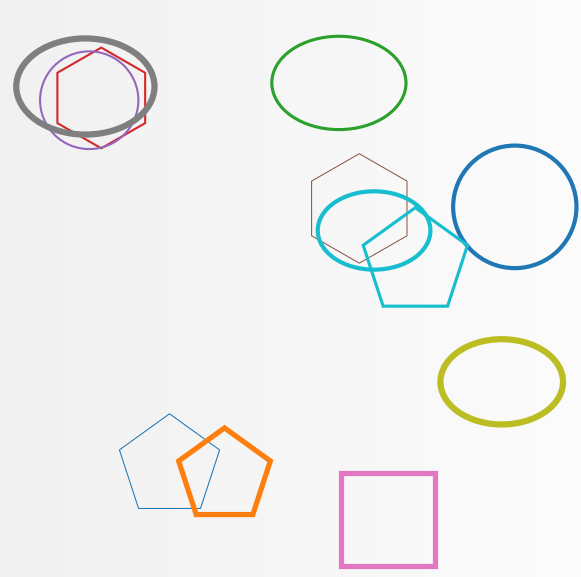[{"shape": "circle", "thickness": 2, "radius": 0.53, "center": [0.886, 0.641]}, {"shape": "pentagon", "thickness": 0.5, "radius": 0.45, "center": [0.292, 0.192]}, {"shape": "pentagon", "thickness": 2.5, "radius": 0.41, "center": [0.386, 0.175]}, {"shape": "oval", "thickness": 1.5, "radius": 0.58, "center": [0.583, 0.856]}, {"shape": "hexagon", "thickness": 1, "radius": 0.44, "center": [0.174, 0.83]}, {"shape": "circle", "thickness": 1, "radius": 0.42, "center": [0.153, 0.826]}, {"shape": "hexagon", "thickness": 0.5, "radius": 0.47, "center": [0.618, 0.638]}, {"shape": "square", "thickness": 2.5, "radius": 0.4, "center": [0.667, 0.1]}, {"shape": "oval", "thickness": 3, "radius": 0.59, "center": [0.147, 0.849]}, {"shape": "oval", "thickness": 3, "radius": 0.53, "center": [0.863, 0.338]}, {"shape": "pentagon", "thickness": 1.5, "radius": 0.47, "center": [0.715, 0.545]}, {"shape": "oval", "thickness": 2, "radius": 0.48, "center": [0.644, 0.6]}]